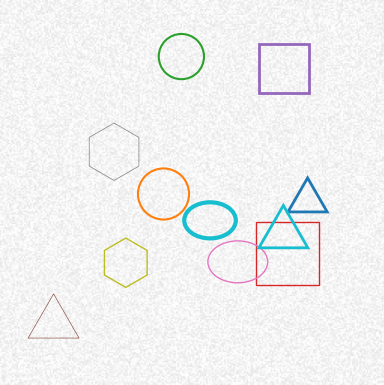[{"shape": "triangle", "thickness": 2, "radius": 0.29, "center": [0.799, 0.479]}, {"shape": "circle", "thickness": 1.5, "radius": 0.33, "center": [0.425, 0.496]}, {"shape": "circle", "thickness": 1.5, "radius": 0.29, "center": [0.471, 0.853]}, {"shape": "square", "thickness": 1, "radius": 0.41, "center": [0.747, 0.342]}, {"shape": "square", "thickness": 2, "radius": 0.32, "center": [0.737, 0.822]}, {"shape": "triangle", "thickness": 0.5, "radius": 0.38, "center": [0.139, 0.16]}, {"shape": "oval", "thickness": 1, "radius": 0.39, "center": [0.618, 0.32]}, {"shape": "hexagon", "thickness": 0.5, "radius": 0.37, "center": [0.296, 0.606]}, {"shape": "hexagon", "thickness": 1, "radius": 0.32, "center": [0.327, 0.318]}, {"shape": "triangle", "thickness": 2, "radius": 0.37, "center": [0.736, 0.393]}, {"shape": "oval", "thickness": 3, "radius": 0.33, "center": [0.546, 0.428]}]